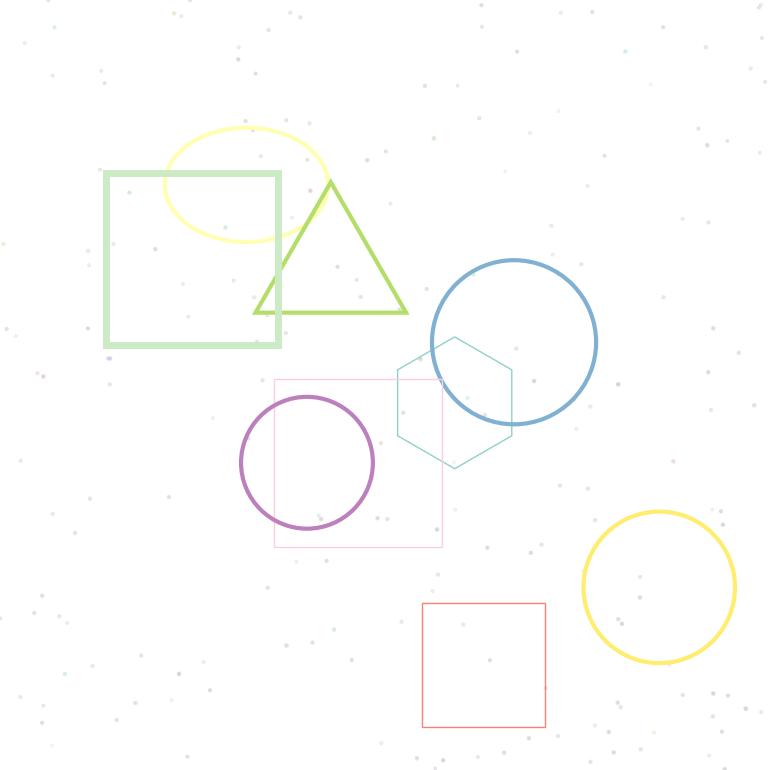[{"shape": "hexagon", "thickness": 0.5, "radius": 0.43, "center": [0.591, 0.477]}, {"shape": "oval", "thickness": 1.5, "radius": 0.53, "center": [0.32, 0.76]}, {"shape": "square", "thickness": 0.5, "radius": 0.4, "center": [0.628, 0.136]}, {"shape": "circle", "thickness": 1.5, "radius": 0.53, "center": [0.668, 0.556]}, {"shape": "triangle", "thickness": 1.5, "radius": 0.56, "center": [0.43, 0.65]}, {"shape": "square", "thickness": 0.5, "radius": 0.55, "center": [0.465, 0.399]}, {"shape": "circle", "thickness": 1.5, "radius": 0.43, "center": [0.399, 0.399]}, {"shape": "square", "thickness": 2.5, "radius": 0.56, "center": [0.25, 0.664]}, {"shape": "circle", "thickness": 1.5, "radius": 0.49, "center": [0.856, 0.237]}]